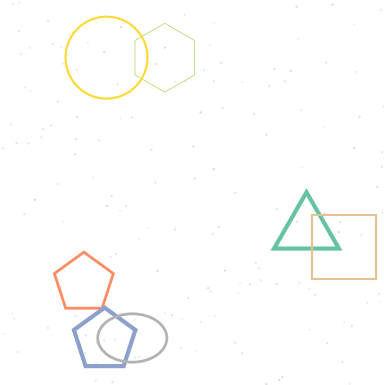[{"shape": "triangle", "thickness": 3, "radius": 0.49, "center": [0.796, 0.403]}, {"shape": "pentagon", "thickness": 2, "radius": 0.4, "center": [0.218, 0.265]}, {"shape": "pentagon", "thickness": 3, "radius": 0.42, "center": [0.272, 0.117]}, {"shape": "hexagon", "thickness": 0.5, "radius": 0.45, "center": [0.428, 0.85]}, {"shape": "circle", "thickness": 1.5, "radius": 0.53, "center": [0.277, 0.85]}, {"shape": "square", "thickness": 1.5, "radius": 0.42, "center": [0.894, 0.358]}, {"shape": "oval", "thickness": 2, "radius": 0.45, "center": [0.344, 0.122]}]